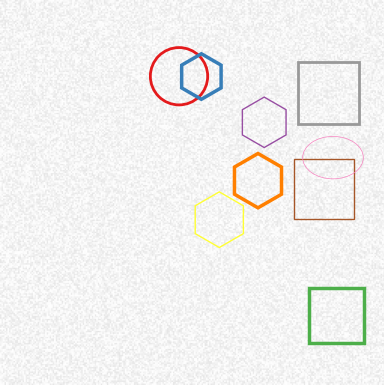[{"shape": "circle", "thickness": 2, "radius": 0.37, "center": [0.465, 0.802]}, {"shape": "hexagon", "thickness": 2.5, "radius": 0.3, "center": [0.523, 0.801]}, {"shape": "square", "thickness": 2.5, "radius": 0.36, "center": [0.875, 0.18]}, {"shape": "hexagon", "thickness": 1, "radius": 0.33, "center": [0.686, 0.682]}, {"shape": "hexagon", "thickness": 2.5, "radius": 0.35, "center": [0.67, 0.531]}, {"shape": "hexagon", "thickness": 1, "radius": 0.36, "center": [0.57, 0.429]}, {"shape": "square", "thickness": 1, "radius": 0.39, "center": [0.842, 0.51]}, {"shape": "oval", "thickness": 0.5, "radius": 0.39, "center": [0.865, 0.591]}, {"shape": "square", "thickness": 2, "radius": 0.4, "center": [0.853, 0.759]}]